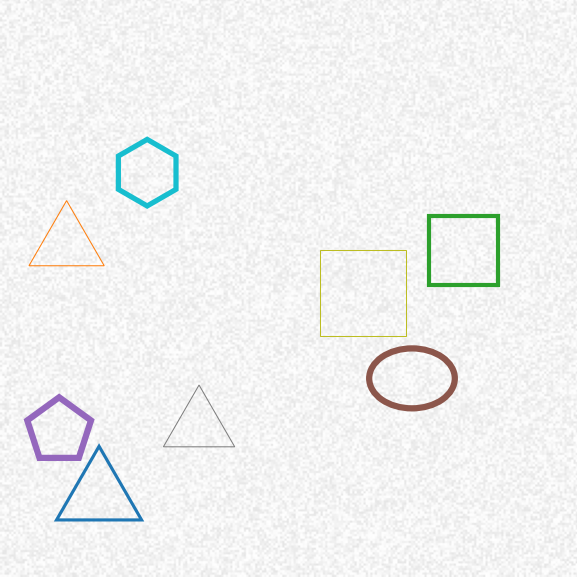[{"shape": "triangle", "thickness": 1.5, "radius": 0.43, "center": [0.172, 0.141]}, {"shape": "triangle", "thickness": 0.5, "radius": 0.38, "center": [0.115, 0.577]}, {"shape": "square", "thickness": 2, "radius": 0.3, "center": [0.803, 0.566]}, {"shape": "pentagon", "thickness": 3, "radius": 0.29, "center": [0.102, 0.253]}, {"shape": "oval", "thickness": 3, "radius": 0.37, "center": [0.713, 0.344]}, {"shape": "triangle", "thickness": 0.5, "radius": 0.36, "center": [0.345, 0.261]}, {"shape": "square", "thickness": 0.5, "radius": 0.37, "center": [0.629, 0.492]}, {"shape": "hexagon", "thickness": 2.5, "radius": 0.29, "center": [0.255, 0.7]}]